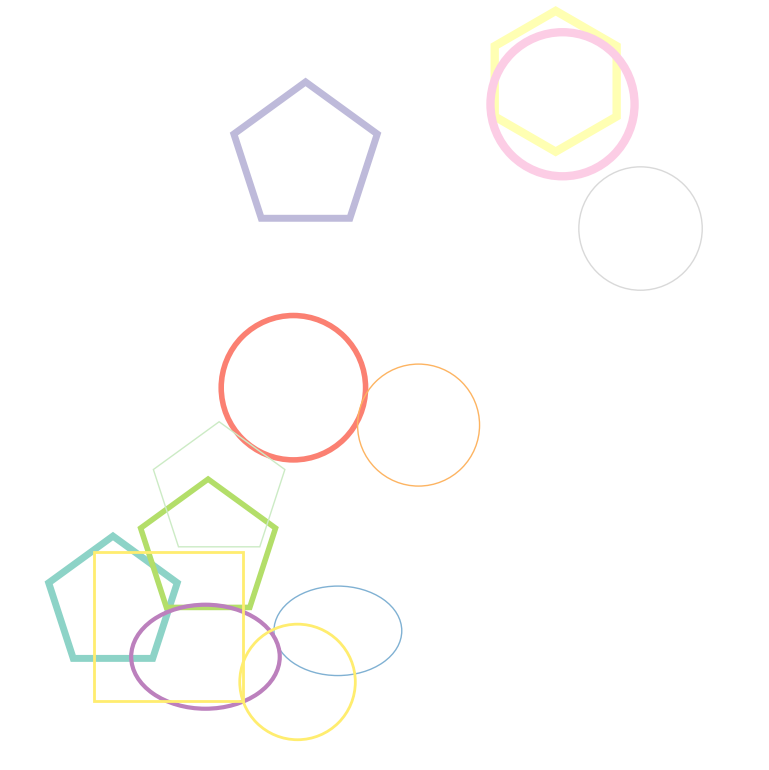[{"shape": "pentagon", "thickness": 2.5, "radius": 0.44, "center": [0.147, 0.216]}, {"shape": "hexagon", "thickness": 3, "radius": 0.46, "center": [0.722, 0.894]}, {"shape": "pentagon", "thickness": 2.5, "radius": 0.49, "center": [0.397, 0.796]}, {"shape": "circle", "thickness": 2, "radius": 0.47, "center": [0.381, 0.496]}, {"shape": "oval", "thickness": 0.5, "radius": 0.41, "center": [0.439, 0.181]}, {"shape": "circle", "thickness": 0.5, "radius": 0.4, "center": [0.544, 0.448]}, {"shape": "pentagon", "thickness": 2, "radius": 0.46, "center": [0.27, 0.286]}, {"shape": "circle", "thickness": 3, "radius": 0.47, "center": [0.731, 0.865]}, {"shape": "circle", "thickness": 0.5, "radius": 0.4, "center": [0.832, 0.703]}, {"shape": "oval", "thickness": 1.5, "radius": 0.48, "center": [0.267, 0.147]}, {"shape": "pentagon", "thickness": 0.5, "radius": 0.45, "center": [0.285, 0.362]}, {"shape": "circle", "thickness": 1, "radius": 0.38, "center": [0.386, 0.114]}, {"shape": "square", "thickness": 1, "radius": 0.48, "center": [0.219, 0.186]}]